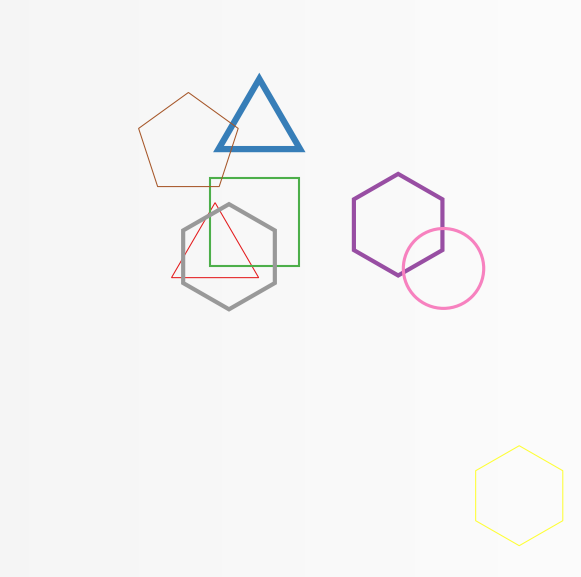[{"shape": "triangle", "thickness": 0.5, "radius": 0.43, "center": [0.37, 0.562]}, {"shape": "triangle", "thickness": 3, "radius": 0.41, "center": [0.446, 0.781]}, {"shape": "square", "thickness": 1, "radius": 0.38, "center": [0.438, 0.615]}, {"shape": "hexagon", "thickness": 2, "radius": 0.44, "center": [0.685, 0.61]}, {"shape": "hexagon", "thickness": 0.5, "radius": 0.43, "center": [0.893, 0.141]}, {"shape": "pentagon", "thickness": 0.5, "radius": 0.45, "center": [0.324, 0.749]}, {"shape": "circle", "thickness": 1.5, "radius": 0.35, "center": [0.763, 0.534]}, {"shape": "hexagon", "thickness": 2, "radius": 0.46, "center": [0.394, 0.555]}]